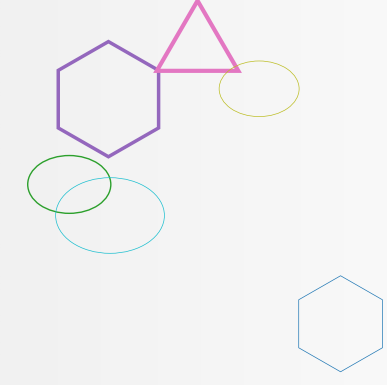[{"shape": "hexagon", "thickness": 0.5, "radius": 0.62, "center": [0.879, 0.159]}, {"shape": "oval", "thickness": 1, "radius": 0.54, "center": [0.179, 0.521]}, {"shape": "hexagon", "thickness": 2.5, "radius": 0.75, "center": [0.28, 0.742]}, {"shape": "triangle", "thickness": 3, "radius": 0.61, "center": [0.51, 0.877]}, {"shape": "oval", "thickness": 0.5, "radius": 0.52, "center": [0.669, 0.769]}, {"shape": "oval", "thickness": 0.5, "radius": 0.7, "center": [0.284, 0.44]}]